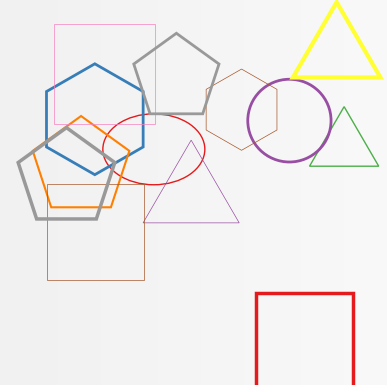[{"shape": "oval", "thickness": 1, "radius": 0.66, "center": [0.397, 0.612]}, {"shape": "square", "thickness": 2.5, "radius": 0.63, "center": [0.785, 0.115]}, {"shape": "hexagon", "thickness": 2, "radius": 0.72, "center": [0.245, 0.69]}, {"shape": "triangle", "thickness": 1, "radius": 0.52, "center": [0.888, 0.62]}, {"shape": "circle", "thickness": 2, "radius": 0.54, "center": [0.747, 0.687]}, {"shape": "triangle", "thickness": 0.5, "radius": 0.72, "center": [0.493, 0.493]}, {"shape": "pentagon", "thickness": 1.5, "radius": 0.66, "center": [0.209, 0.568]}, {"shape": "triangle", "thickness": 3, "radius": 0.65, "center": [0.869, 0.864]}, {"shape": "hexagon", "thickness": 0.5, "radius": 0.53, "center": [0.623, 0.715]}, {"shape": "square", "thickness": 0.5, "radius": 0.62, "center": [0.246, 0.397]}, {"shape": "square", "thickness": 0.5, "radius": 0.65, "center": [0.271, 0.808]}, {"shape": "pentagon", "thickness": 2, "radius": 0.58, "center": [0.455, 0.798]}, {"shape": "pentagon", "thickness": 2.5, "radius": 0.66, "center": [0.172, 0.537]}]